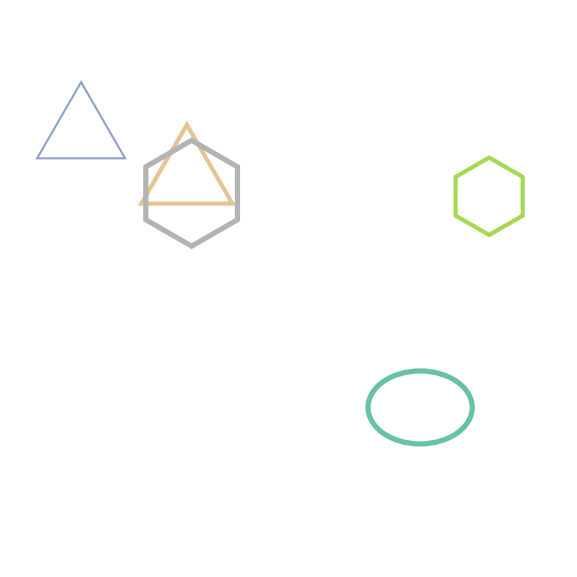[{"shape": "oval", "thickness": 2.5, "radius": 0.45, "center": [0.727, 0.294]}, {"shape": "triangle", "thickness": 1, "radius": 0.44, "center": [0.14, 0.769]}, {"shape": "hexagon", "thickness": 2, "radius": 0.34, "center": [0.847, 0.659]}, {"shape": "triangle", "thickness": 2, "radius": 0.45, "center": [0.324, 0.692]}, {"shape": "hexagon", "thickness": 2.5, "radius": 0.46, "center": [0.332, 0.664]}]